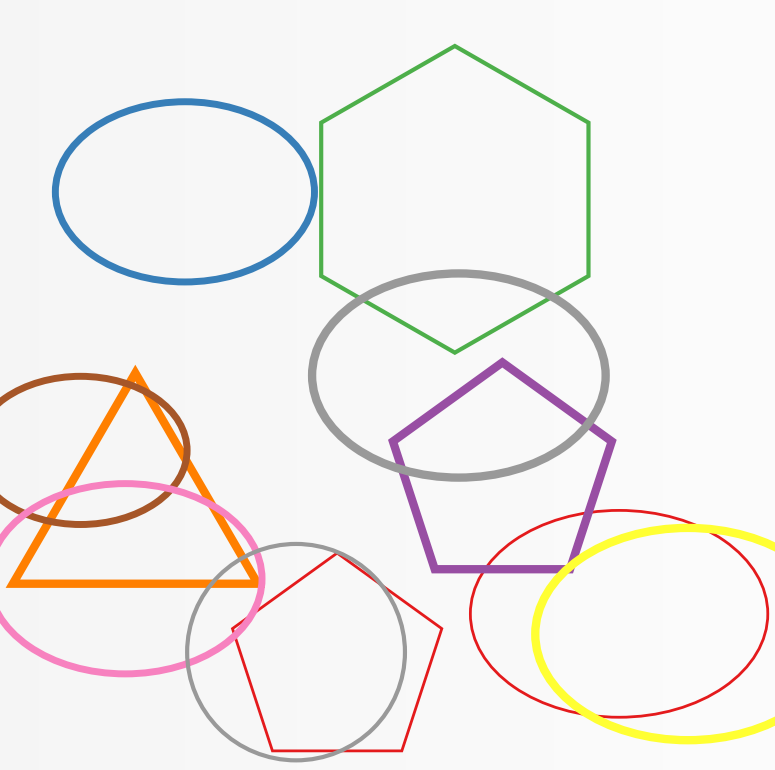[{"shape": "pentagon", "thickness": 1, "radius": 0.71, "center": [0.435, 0.14]}, {"shape": "oval", "thickness": 1, "radius": 0.96, "center": [0.799, 0.203]}, {"shape": "oval", "thickness": 2.5, "radius": 0.84, "center": [0.239, 0.751]}, {"shape": "hexagon", "thickness": 1.5, "radius": 1.0, "center": [0.587, 0.741]}, {"shape": "pentagon", "thickness": 3, "radius": 0.74, "center": [0.648, 0.381]}, {"shape": "triangle", "thickness": 3, "radius": 0.91, "center": [0.175, 0.333]}, {"shape": "oval", "thickness": 3, "radius": 0.98, "center": [0.888, 0.177]}, {"shape": "oval", "thickness": 2.5, "radius": 0.69, "center": [0.104, 0.415]}, {"shape": "oval", "thickness": 2.5, "radius": 0.88, "center": [0.162, 0.248]}, {"shape": "circle", "thickness": 1.5, "radius": 0.7, "center": [0.382, 0.153]}, {"shape": "oval", "thickness": 3, "radius": 0.95, "center": [0.592, 0.512]}]